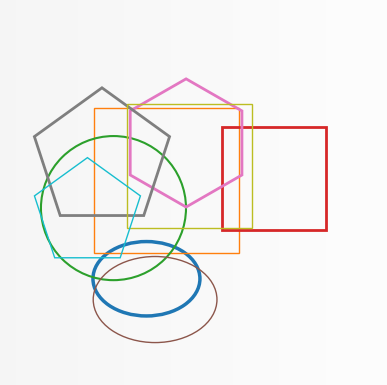[{"shape": "oval", "thickness": 2.5, "radius": 0.69, "center": [0.378, 0.276]}, {"shape": "square", "thickness": 1, "radius": 0.94, "center": [0.43, 0.531]}, {"shape": "circle", "thickness": 1.5, "radius": 0.94, "center": [0.293, 0.459]}, {"shape": "square", "thickness": 2, "radius": 0.67, "center": [0.707, 0.536]}, {"shape": "oval", "thickness": 1, "radius": 0.8, "center": [0.4, 0.222]}, {"shape": "hexagon", "thickness": 2, "radius": 0.83, "center": [0.48, 0.629]}, {"shape": "pentagon", "thickness": 2, "radius": 0.92, "center": [0.263, 0.589]}, {"shape": "square", "thickness": 1, "radius": 0.81, "center": [0.49, 0.568]}, {"shape": "pentagon", "thickness": 1, "radius": 0.72, "center": [0.226, 0.447]}]